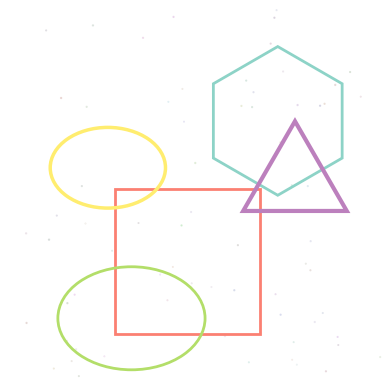[{"shape": "hexagon", "thickness": 2, "radius": 0.97, "center": [0.721, 0.686]}, {"shape": "square", "thickness": 2, "radius": 0.94, "center": [0.487, 0.321]}, {"shape": "oval", "thickness": 2, "radius": 0.96, "center": [0.341, 0.173]}, {"shape": "triangle", "thickness": 3, "radius": 0.78, "center": [0.766, 0.53]}, {"shape": "oval", "thickness": 2.5, "radius": 0.75, "center": [0.28, 0.564]}]